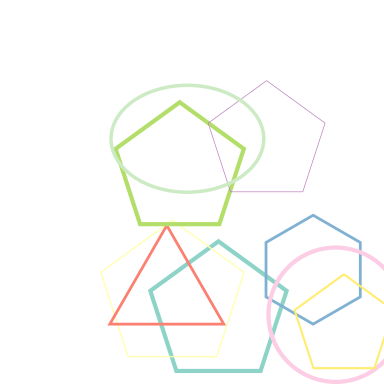[{"shape": "pentagon", "thickness": 3, "radius": 0.93, "center": [0.567, 0.187]}, {"shape": "pentagon", "thickness": 1, "radius": 0.98, "center": [0.448, 0.232]}, {"shape": "triangle", "thickness": 2, "radius": 0.85, "center": [0.433, 0.244]}, {"shape": "hexagon", "thickness": 2, "radius": 0.71, "center": [0.813, 0.3]}, {"shape": "pentagon", "thickness": 3, "radius": 0.88, "center": [0.467, 0.559]}, {"shape": "circle", "thickness": 3, "radius": 0.87, "center": [0.872, 0.183]}, {"shape": "pentagon", "thickness": 0.5, "radius": 0.8, "center": [0.693, 0.631]}, {"shape": "oval", "thickness": 2.5, "radius": 0.99, "center": [0.487, 0.64]}, {"shape": "pentagon", "thickness": 1.5, "radius": 0.67, "center": [0.893, 0.153]}]